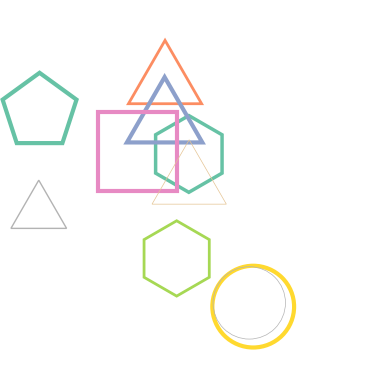[{"shape": "hexagon", "thickness": 2.5, "radius": 0.5, "center": [0.49, 0.6]}, {"shape": "pentagon", "thickness": 3, "radius": 0.5, "center": [0.103, 0.71]}, {"shape": "triangle", "thickness": 2, "radius": 0.55, "center": [0.429, 0.785]}, {"shape": "triangle", "thickness": 3, "radius": 0.57, "center": [0.428, 0.687]}, {"shape": "square", "thickness": 3, "radius": 0.51, "center": [0.357, 0.607]}, {"shape": "hexagon", "thickness": 2, "radius": 0.49, "center": [0.459, 0.329]}, {"shape": "circle", "thickness": 3, "radius": 0.53, "center": [0.658, 0.204]}, {"shape": "triangle", "thickness": 0.5, "radius": 0.56, "center": [0.491, 0.525]}, {"shape": "circle", "thickness": 0.5, "radius": 0.47, "center": [0.647, 0.213]}, {"shape": "triangle", "thickness": 1, "radius": 0.42, "center": [0.101, 0.449]}]